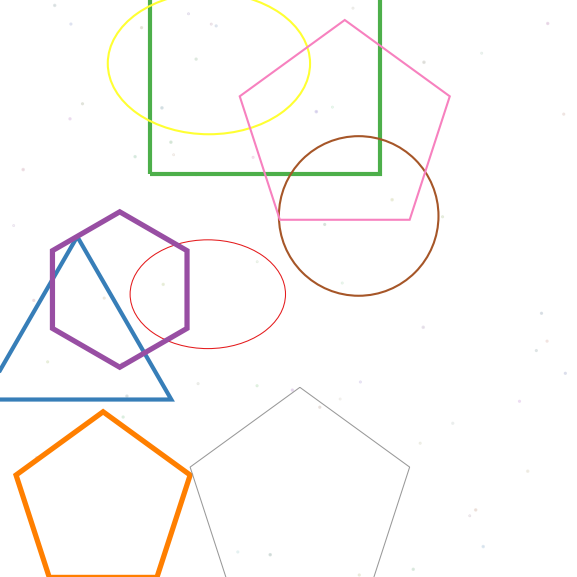[{"shape": "oval", "thickness": 0.5, "radius": 0.67, "center": [0.36, 0.49]}, {"shape": "triangle", "thickness": 2, "radius": 0.94, "center": [0.134, 0.401]}, {"shape": "square", "thickness": 2, "radius": 1.0, "center": [0.459, 0.898]}, {"shape": "hexagon", "thickness": 2.5, "radius": 0.67, "center": [0.207, 0.498]}, {"shape": "pentagon", "thickness": 2.5, "radius": 0.79, "center": [0.179, 0.128]}, {"shape": "oval", "thickness": 1, "radius": 0.88, "center": [0.362, 0.889]}, {"shape": "circle", "thickness": 1, "radius": 0.69, "center": [0.621, 0.625]}, {"shape": "pentagon", "thickness": 1, "radius": 0.96, "center": [0.597, 0.773]}, {"shape": "pentagon", "thickness": 0.5, "radius": 1.0, "center": [0.519, 0.129]}]